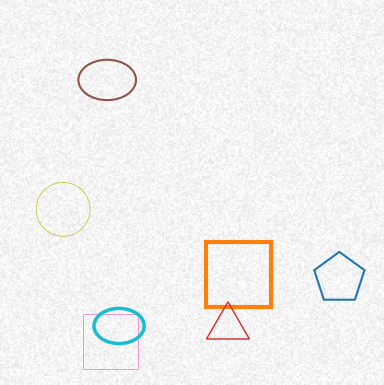[{"shape": "pentagon", "thickness": 1.5, "radius": 0.34, "center": [0.881, 0.277]}, {"shape": "square", "thickness": 3, "radius": 0.43, "center": [0.62, 0.287]}, {"shape": "triangle", "thickness": 1, "radius": 0.32, "center": [0.592, 0.152]}, {"shape": "oval", "thickness": 1.5, "radius": 0.37, "center": [0.278, 0.792]}, {"shape": "square", "thickness": 0.5, "radius": 0.36, "center": [0.288, 0.112]}, {"shape": "circle", "thickness": 0.5, "radius": 0.35, "center": [0.164, 0.456]}, {"shape": "oval", "thickness": 2.5, "radius": 0.33, "center": [0.309, 0.153]}]